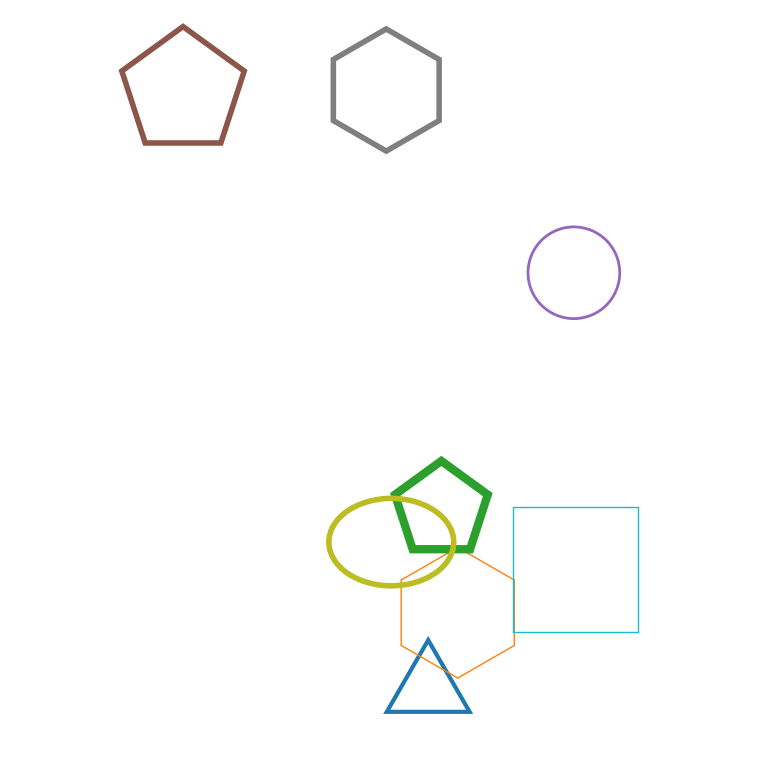[{"shape": "triangle", "thickness": 1.5, "radius": 0.31, "center": [0.556, 0.107]}, {"shape": "hexagon", "thickness": 0.5, "radius": 0.42, "center": [0.594, 0.204]}, {"shape": "pentagon", "thickness": 3, "radius": 0.32, "center": [0.573, 0.338]}, {"shape": "circle", "thickness": 1, "radius": 0.3, "center": [0.745, 0.646]}, {"shape": "pentagon", "thickness": 2, "radius": 0.42, "center": [0.238, 0.882]}, {"shape": "hexagon", "thickness": 2, "radius": 0.4, "center": [0.502, 0.883]}, {"shape": "oval", "thickness": 2, "radius": 0.41, "center": [0.508, 0.296]}, {"shape": "square", "thickness": 0.5, "radius": 0.41, "center": [0.747, 0.261]}]